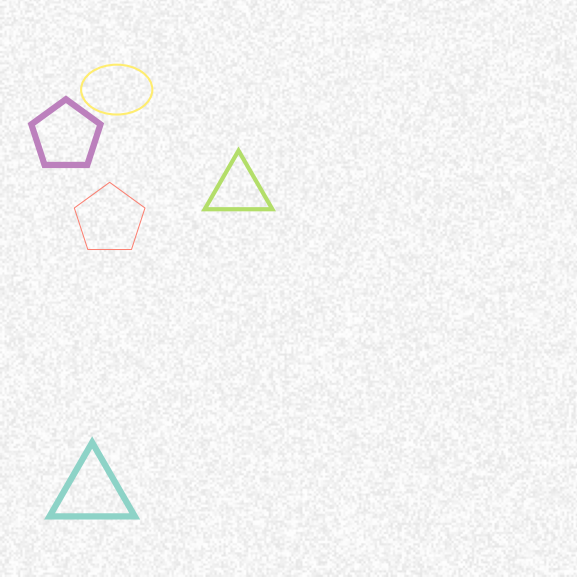[{"shape": "triangle", "thickness": 3, "radius": 0.43, "center": [0.16, 0.148]}, {"shape": "pentagon", "thickness": 0.5, "radius": 0.32, "center": [0.19, 0.619]}, {"shape": "triangle", "thickness": 2, "radius": 0.34, "center": [0.413, 0.671]}, {"shape": "pentagon", "thickness": 3, "radius": 0.31, "center": [0.114, 0.764]}, {"shape": "oval", "thickness": 1, "radius": 0.31, "center": [0.202, 0.844]}]